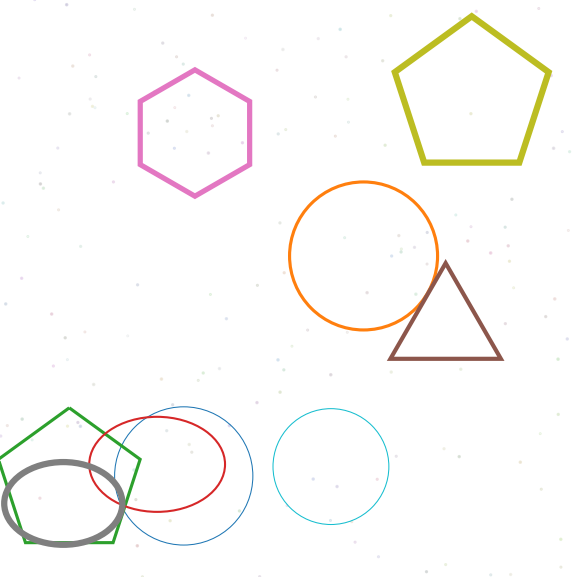[{"shape": "circle", "thickness": 0.5, "radius": 0.6, "center": [0.318, 0.175]}, {"shape": "circle", "thickness": 1.5, "radius": 0.64, "center": [0.63, 0.556]}, {"shape": "pentagon", "thickness": 1.5, "radius": 0.65, "center": [0.12, 0.164]}, {"shape": "oval", "thickness": 1, "radius": 0.59, "center": [0.272, 0.195]}, {"shape": "triangle", "thickness": 2, "radius": 0.55, "center": [0.772, 0.433]}, {"shape": "hexagon", "thickness": 2.5, "radius": 0.55, "center": [0.338, 0.769]}, {"shape": "oval", "thickness": 3, "radius": 0.51, "center": [0.11, 0.127]}, {"shape": "pentagon", "thickness": 3, "radius": 0.7, "center": [0.817, 0.831]}, {"shape": "circle", "thickness": 0.5, "radius": 0.5, "center": [0.573, 0.191]}]